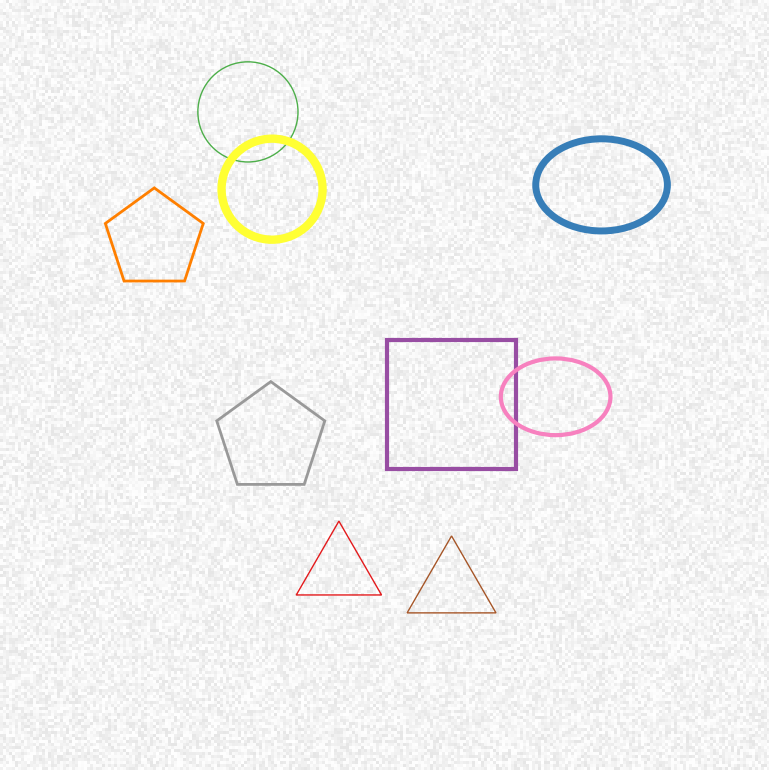[{"shape": "triangle", "thickness": 0.5, "radius": 0.32, "center": [0.44, 0.259]}, {"shape": "oval", "thickness": 2.5, "radius": 0.43, "center": [0.781, 0.76]}, {"shape": "circle", "thickness": 0.5, "radius": 0.33, "center": [0.322, 0.855]}, {"shape": "square", "thickness": 1.5, "radius": 0.42, "center": [0.586, 0.474]}, {"shape": "pentagon", "thickness": 1, "radius": 0.33, "center": [0.2, 0.689]}, {"shape": "circle", "thickness": 3, "radius": 0.33, "center": [0.353, 0.754]}, {"shape": "triangle", "thickness": 0.5, "radius": 0.33, "center": [0.586, 0.237]}, {"shape": "oval", "thickness": 1.5, "radius": 0.36, "center": [0.722, 0.485]}, {"shape": "pentagon", "thickness": 1, "radius": 0.37, "center": [0.352, 0.431]}]